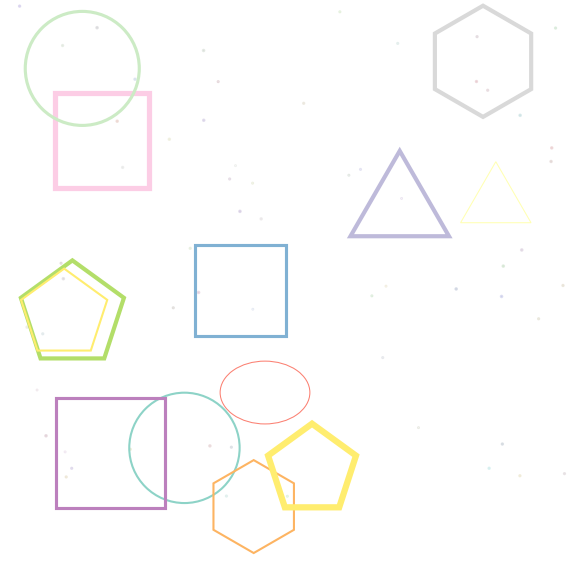[{"shape": "circle", "thickness": 1, "radius": 0.48, "center": [0.319, 0.224]}, {"shape": "triangle", "thickness": 0.5, "radius": 0.35, "center": [0.859, 0.649]}, {"shape": "triangle", "thickness": 2, "radius": 0.49, "center": [0.692, 0.639]}, {"shape": "oval", "thickness": 0.5, "radius": 0.39, "center": [0.459, 0.319]}, {"shape": "square", "thickness": 1.5, "radius": 0.39, "center": [0.417, 0.496]}, {"shape": "hexagon", "thickness": 1, "radius": 0.4, "center": [0.439, 0.122]}, {"shape": "pentagon", "thickness": 2, "radius": 0.47, "center": [0.125, 0.454]}, {"shape": "square", "thickness": 2.5, "radius": 0.41, "center": [0.177, 0.755]}, {"shape": "hexagon", "thickness": 2, "radius": 0.48, "center": [0.836, 0.893]}, {"shape": "square", "thickness": 1.5, "radius": 0.47, "center": [0.191, 0.214]}, {"shape": "circle", "thickness": 1.5, "radius": 0.49, "center": [0.142, 0.881]}, {"shape": "pentagon", "thickness": 1, "radius": 0.39, "center": [0.111, 0.456]}, {"shape": "pentagon", "thickness": 3, "radius": 0.4, "center": [0.54, 0.185]}]